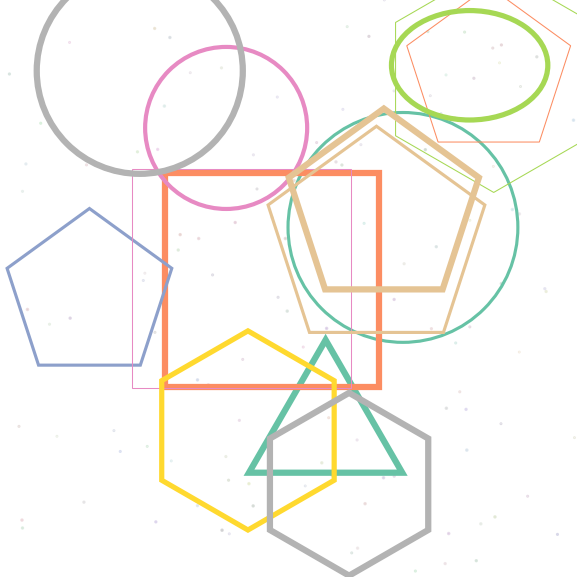[{"shape": "triangle", "thickness": 3, "radius": 0.77, "center": [0.564, 0.257]}, {"shape": "circle", "thickness": 1.5, "radius": 0.99, "center": [0.698, 0.605]}, {"shape": "pentagon", "thickness": 0.5, "radius": 0.75, "center": [0.846, 0.874]}, {"shape": "square", "thickness": 3, "radius": 0.92, "center": [0.471, 0.514]}, {"shape": "pentagon", "thickness": 1.5, "radius": 0.75, "center": [0.155, 0.488]}, {"shape": "square", "thickness": 0.5, "radius": 0.95, "center": [0.418, 0.518]}, {"shape": "circle", "thickness": 2, "radius": 0.7, "center": [0.392, 0.778]}, {"shape": "oval", "thickness": 2.5, "radius": 0.68, "center": [0.813, 0.886]}, {"shape": "hexagon", "thickness": 0.5, "radius": 0.98, "center": [0.855, 0.862]}, {"shape": "hexagon", "thickness": 2.5, "radius": 0.86, "center": [0.429, 0.254]}, {"shape": "pentagon", "thickness": 1.5, "radius": 0.99, "center": [0.652, 0.583]}, {"shape": "pentagon", "thickness": 3, "radius": 0.87, "center": [0.665, 0.638]}, {"shape": "circle", "thickness": 3, "radius": 0.89, "center": [0.242, 0.877]}, {"shape": "hexagon", "thickness": 3, "radius": 0.79, "center": [0.604, 0.161]}]